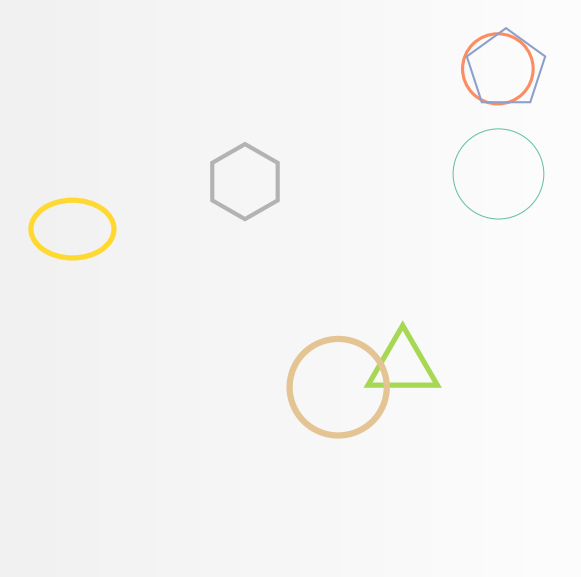[{"shape": "circle", "thickness": 0.5, "radius": 0.39, "center": [0.858, 0.698]}, {"shape": "circle", "thickness": 1.5, "radius": 0.3, "center": [0.857, 0.88]}, {"shape": "pentagon", "thickness": 1, "radius": 0.35, "center": [0.871, 0.879]}, {"shape": "triangle", "thickness": 2.5, "radius": 0.34, "center": [0.693, 0.367]}, {"shape": "oval", "thickness": 2.5, "radius": 0.36, "center": [0.125, 0.602]}, {"shape": "circle", "thickness": 3, "radius": 0.42, "center": [0.582, 0.329]}, {"shape": "hexagon", "thickness": 2, "radius": 0.32, "center": [0.421, 0.685]}]